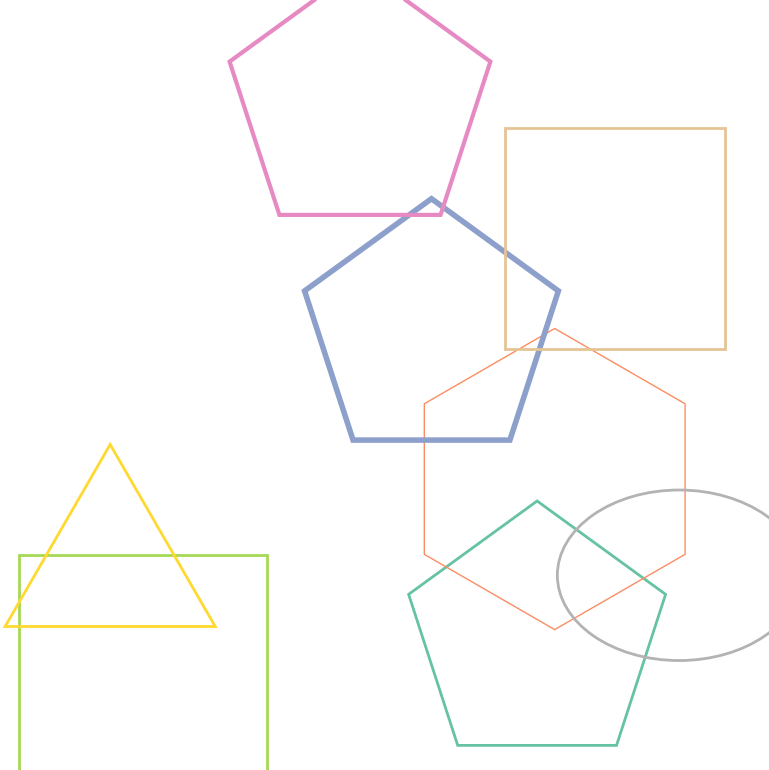[{"shape": "pentagon", "thickness": 1, "radius": 0.88, "center": [0.698, 0.174]}, {"shape": "hexagon", "thickness": 0.5, "radius": 0.98, "center": [0.72, 0.378]}, {"shape": "pentagon", "thickness": 2, "radius": 0.87, "center": [0.56, 0.569]}, {"shape": "pentagon", "thickness": 1.5, "radius": 0.89, "center": [0.468, 0.865]}, {"shape": "square", "thickness": 1, "radius": 0.8, "center": [0.186, 0.119]}, {"shape": "triangle", "thickness": 1, "radius": 0.79, "center": [0.143, 0.265]}, {"shape": "square", "thickness": 1, "radius": 0.72, "center": [0.799, 0.69]}, {"shape": "oval", "thickness": 1, "radius": 0.79, "center": [0.882, 0.253]}]